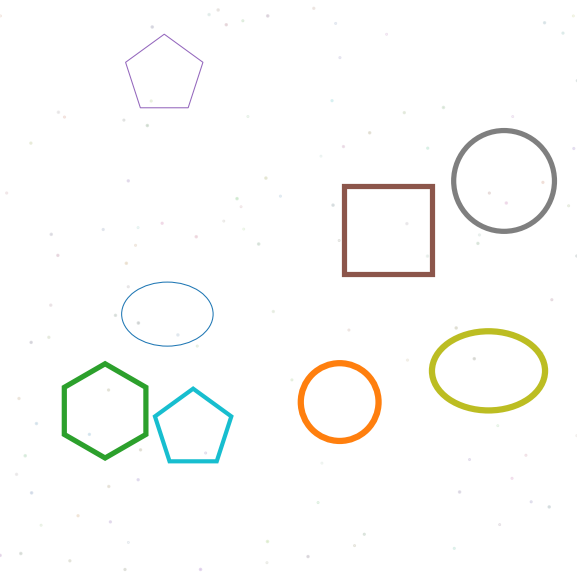[{"shape": "oval", "thickness": 0.5, "radius": 0.4, "center": [0.29, 0.455]}, {"shape": "circle", "thickness": 3, "radius": 0.34, "center": [0.588, 0.303]}, {"shape": "hexagon", "thickness": 2.5, "radius": 0.41, "center": [0.182, 0.288]}, {"shape": "pentagon", "thickness": 0.5, "radius": 0.35, "center": [0.284, 0.869]}, {"shape": "square", "thickness": 2.5, "radius": 0.38, "center": [0.672, 0.601]}, {"shape": "circle", "thickness": 2.5, "radius": 0.44, "center": [0.873, 0.686]}, {"shape": "oval", "thickness": 3, "radius": 0.49, "center": [0.846, 0.357]}, {"shape": "pentagon", "thickness": 2, "radius": 0.35, "center": [0.334, 0.257]}]